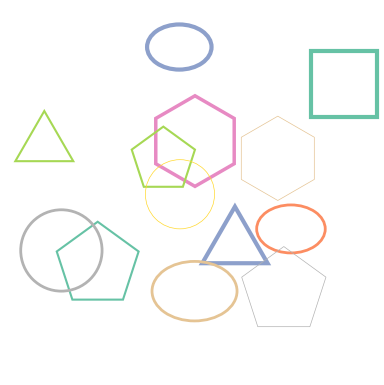[{"shape": "pentagon", "thickness": 1.5, "radius": 0.56, "center": [0.254, 0.312]}, {"shape": "square", "thickness": 3, "radius": 0.43, "center": [0.894, 0.781]}, {"shape": "oval", "thickness": 2, "radius": 0.45, "center": [0.756, 0.405]}, {"shape": "triangle", "thickness": 3, "radius": 0.49, "center": [0.61, 0.365]}, {"shape": "oval", "thickness": 3, "radius": 0.42, "center": [0.466, 0.878]}, {"shape": "hexagon", "thickness": 2.5, "radius": 0.59, "center": [0.506, 0.634]}, {"shape": "triangle", "thickness": 1.5, "radius": 0.43, "center": [0.115, 0.625]}, {"shape": "pentagon", "thickness": 1.5, "radius": 0.43, "center": [0.424, 0.585]}, {"shape": "circle", "thickness": 0.5, "radius": 0.45, "center": [0.467, 0.495]}, {"shape": "hexagon", "thickness": 0.5, "radius": 0.55, "center": [0.722, 0.589]}, {"shape": "oval", "thickness": 2, "radius": 0.55, "center": [0.505, 0.244]}, {"shape": "pentagon", "thickness": 0.5, "radius": 0.58, "center": [0.737, 0.245]}, {"shape": "circle", "thickness": 2, "radius": 0.53, "center": [0.159, 0.349]}]